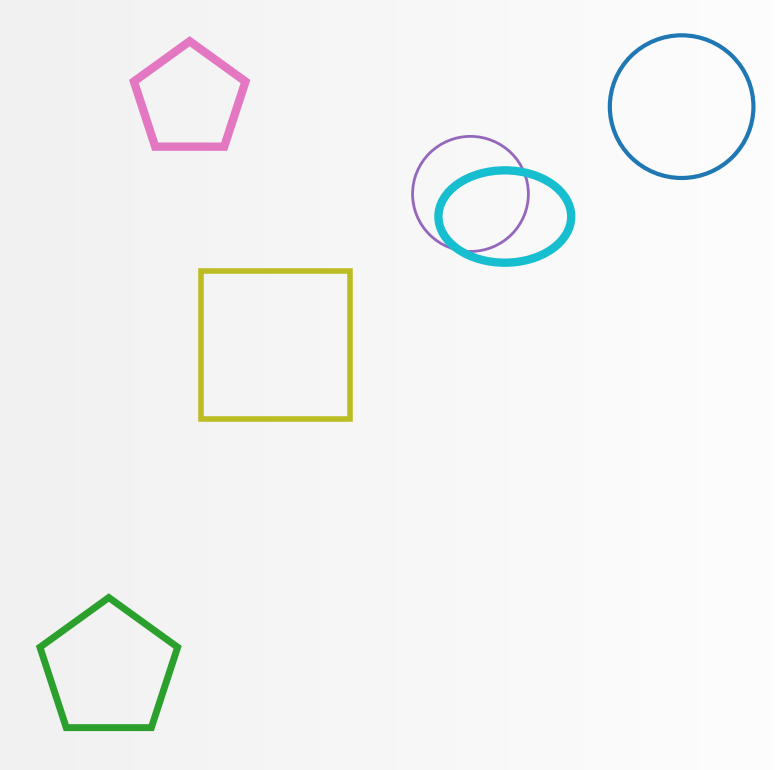[{"shape": "circle", "thickness": 1.5, "radius": 0.46, "center": [0.88, 0.862]}, {"shape": "pentagon", "thickness": 2.5, "radius": 0.47, "center": [0.14, 0.131]}, {"shape": "circle", "thickness": 1, "radius": 0.37, "center": [0.607, 0.748]}, {"shape": "pentagon", "thickness": 3, "radius": 0.38, "center": [0.245, 0.871]}, {"shape": "square", "thickness": 2, "radius": 0.48, "center": [0.356, 0.552]}, {"shape": "oval", "thickness": 3, "radius": 0.43, "center": [0.651, 0.719]}]